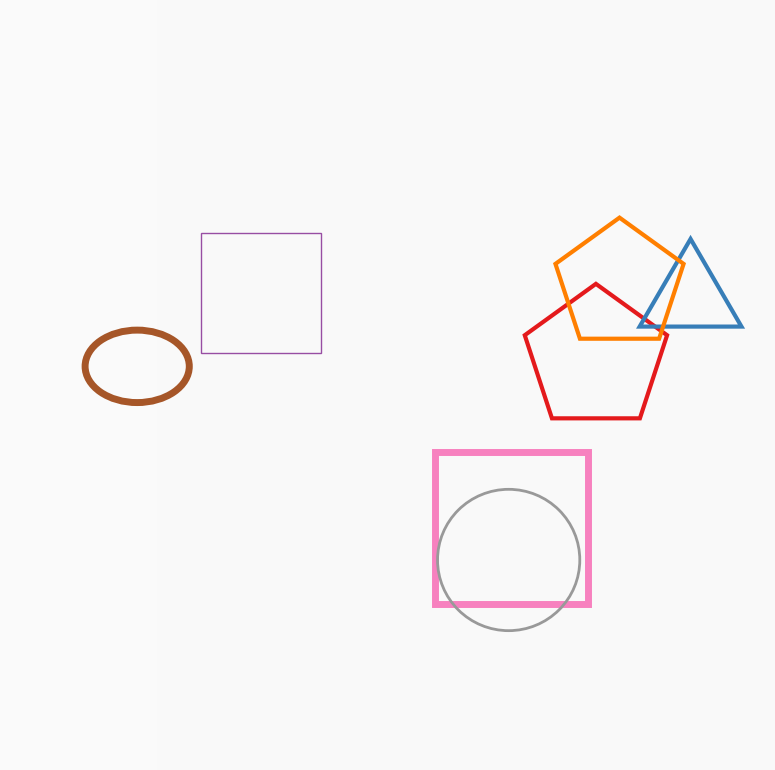[{"shape": "pentagon", "thickness": 1.5, "radius": 0.48, "center": [0.769, 0.535]}, {"shape": "triangle", "thickness": 1.5, "radius": 0.38, "center": [0.891, 0.614]}, {"shape": "square", "thickness": 0.5, "radius": 0.39, "center": [0.337, 0.62]}, {"shape": "pentagon", "thickness": 1.5, "radius": 0.43, "center": [0.799, 0.63]}, {"shape": "oval", "thickness": 2.5, "radius": 0.34, "center": [0.177, 0.524]}, {"shape": "square", "thickness": 2.5, "radius": 0.5, "center": [0.66, 0.314]}, {"shape": "circle", "thickness": 1, "radius": 0.46, "center": [0.656, 0.273]}]